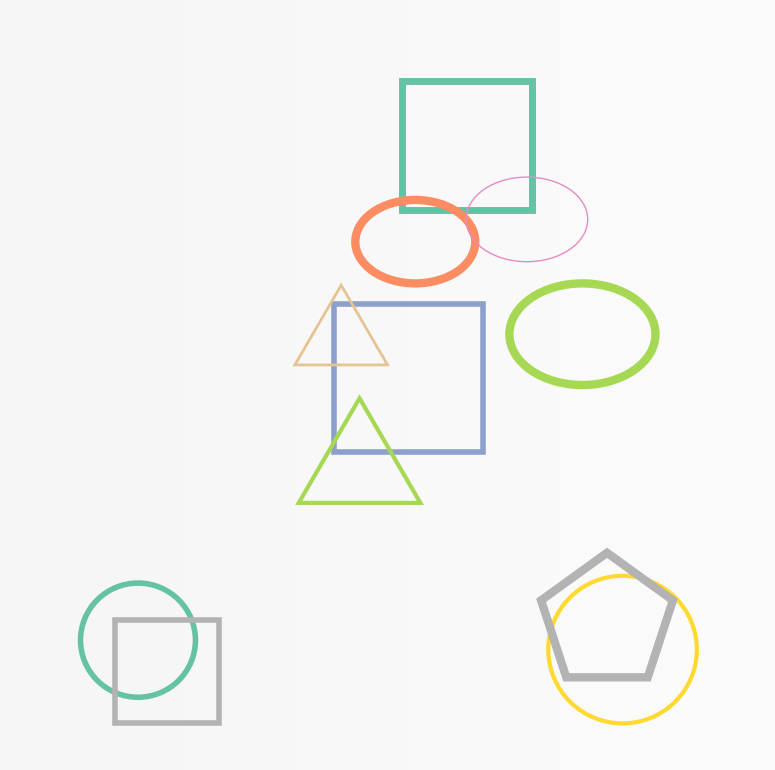[{"shape": "circle", "thickness": 2, "radius": 0.37, "center": [0.178, 0.169]}, {"shape": "square", "thickness": 2.5, "radius": 0.42, "center": [0.603, 0.811]}, {"shape": "oval", "thickness": 3, "radius": 0.39, "center": [0.536, 0.686]}, {"shape": "square", "thickness": 2, "radius": 0.48, "center": [0.527, 0.509]}, {"shape": "oval", "thickness": 0.5, "radius": 0.39, "center": [0.68, 0.715]}, {"shape": "oval", "thickness": 3, "radius": 0.47, "center": [0.752, 0.566]}, {"shape": "triangle", "thickness": 1.5, "radius": 0.45, "center": [0.464, 0.392]}, {"shape": "circle", "thickness": 1.5, "radius": 0.48, "center": [0.803, 0.156]}, {"shape": "triangle", "thickness": 1, "radius": 0.35, "center": [0.44, 0.561]}, {"shape": "pentagon", "thickness": 3, "radius": 0.45, "center": [0.783, 0.193]}, {"shape": "square", "thickness": 2, "radius": 0.34, "center": [0.216, 0.127]}]